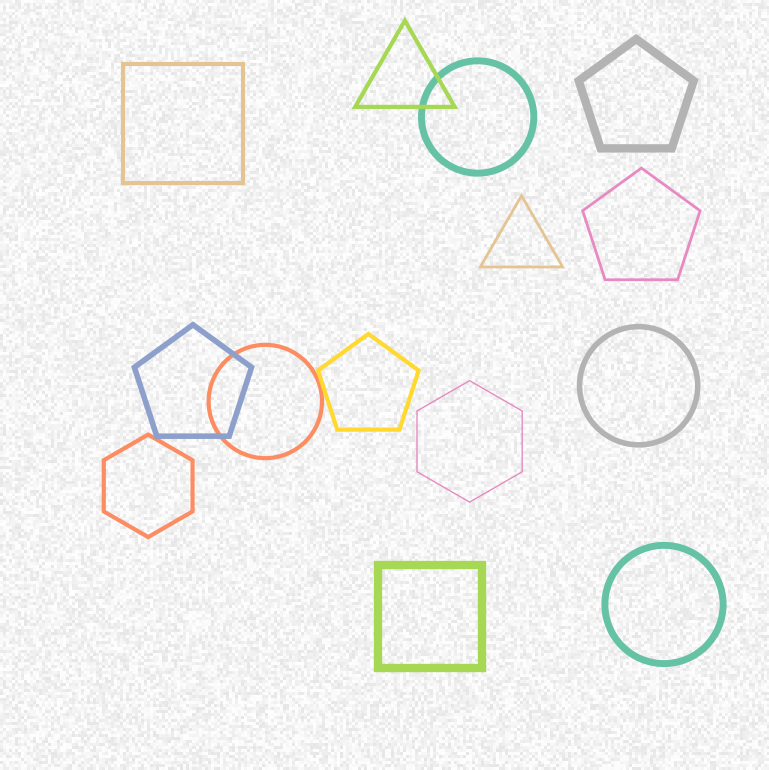[{"shape": "circle", "thickness": 2.5, "radius": 0.38, "center": [0.862, 0.215]}, {"shape": "circle", "thickness": 2.5, "radius": 0.36, "center": [0.62, 0.848]}, {"shape": "circle", "thickness": 1.5, "radius": 0.37, "center": [0.345, 0.479]}, {"shape": "hexagon", "thickness": 1.5, "radius": 0.33, "center": [0.192, 0.369]}, {"shape": "pentagon", "thickness": 2, "radius": 0.4, "center": [0.251, 0.498]}, {"shape": "hexagon", "thickness": 0.5, "radius": 0.39, "center": [0.61, 0.427]}, {"shape": "pentagon", "thickness": 1, "radius": 0.4, "center": [0.833, 0.702]}, {"shape": "triangle", "thickness": 1.5, "radius": 0.37, "center": [0.526, 0.899]}, {"shape": "square", "thickness": 3, "radius": 0.33, "center": [0.558, 0.199]}, {"shape": "pentagon", "thickness": 1.5, "radius": 0.34, "center": [0.478, 0.498]}, {"shape": "triangle", "thickness": 1, "radius": 0.31, "center": [0.677, 0.684]}, {"shape": "square", "thickness": 1.5, "radius": 0.39, "center": [0.237, 0.84]}, {"shape": "pentagon", "thickness": 3, "radius": 0.39, "center": [0.826, 0.871]}, {"shape": "circle", "thickness": 2, "radius": 0.38, "center": [0.829, 0.499]}]